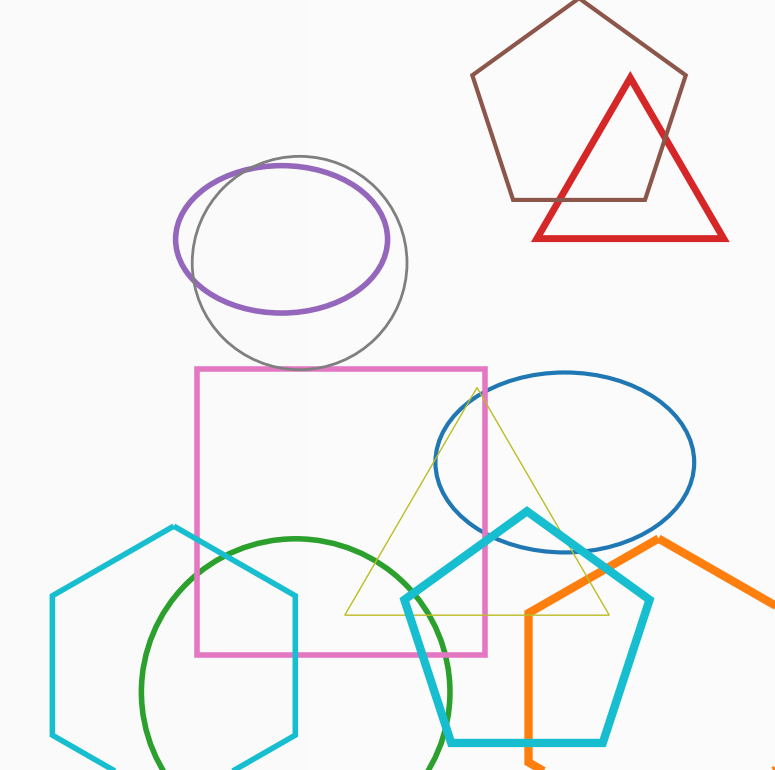[{"shape": "oval", "thickness": 1.5, "radius": 0.83, "center": [0.729, 0.399]}, {"shape": "hexagon", "thickness": 3, "radius": 0.97, "center": [0.85, 0.107]}, {"shape": "circle", "thickness": 2, "radius": 1.0, "center": [0.382, 0.101]}, {"shape": "triangle", "thickness": 2.5, "radius": 0.7, "center": [0.813, 0.76]}, {"shape": "oval", "thickness": 2, "radius": 0.68, "center": [0.363, 0.689]}, {"shape": "pentagon", "thickness": 1.5, "radius": 0.72, "center": [0.747, 0.857]}, {"shape": "square", "thickness": 2, "radius": 0.93, "center": [0.44, 0.335]}, {"shape": "circle", "thickness": 1, "radius": 0.69, "center": [0.387, 0.658]}, {"shape": "triangle", "thickness": 0.5, "radius": 0.99, "center": [0.615, 0.3]}, {"shape": "pentagon", "thickness": 3, "radius": 0.83, "center": [0.68, 0.17]}, {"shape": "hexagon", "thickness": 2, "radius": 0.9, "center": [0.224, 0.136]}]